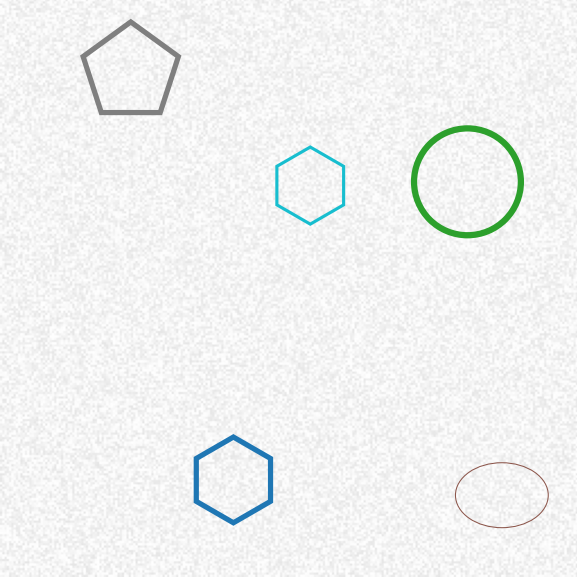[{"shape": "hexagon", "thickness": 2.5, "radius": 0.37, "center": [0.404, 0.168]}, {"shape": "circle", "thickness": 3, "radius": 0.46, "center": [0.809, 0.684]}, {"shape": "oval", "thickness": 0.5, "radius": 0.4, "center": [0.869, 0.142]}, {"shape": "pentagon", "thickness": 2.5, "radius": 0.43, "center": [0.226, 0.874]}, {"shape": "hexagon", "thickness": 1.5, "radius": 0.33, "center": [0.537, 0.678]}]